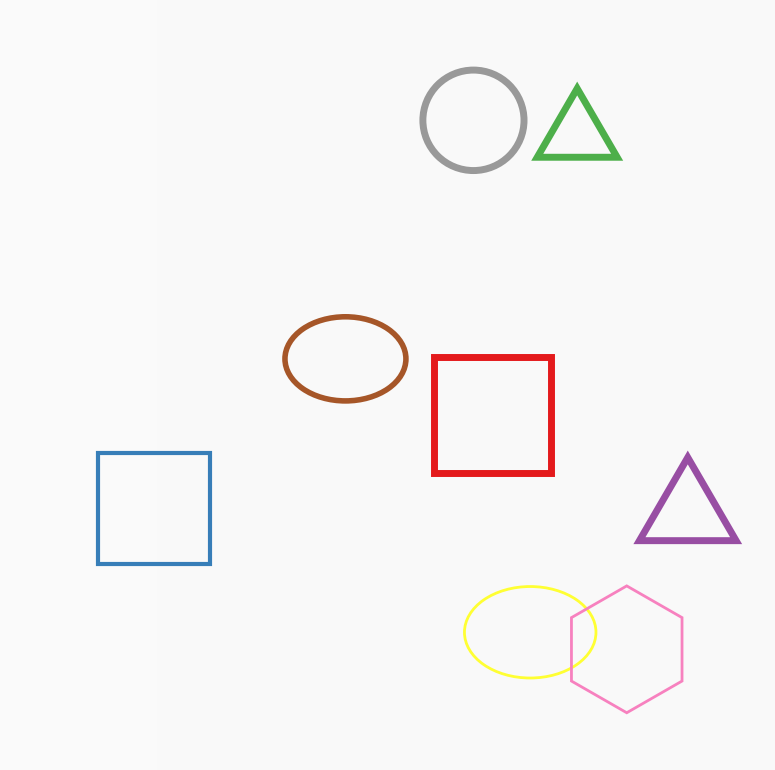[{"shape": "square", "thickness": 2.5, "radius": 0.37, "center": [0.635, 0.461]}, {"shape": "square", "thickness": 1.5, "radius": 0.36, "center": [0.199, 0.339]}, {"shape": "triangle", "thickness": 2.5, "radius": 0.3, "center": [0.745, 0.826]}, {"shape": "triangle", "thickness": 2.5, "radius": 0.36, "center": [0.887, 0.334]}, {"shape": "oval", "thickness": 1, "radius": 0.42, "center": [0.684, 0.179]}, {"shape": "oval", "thickness": 2, "radius": 0.39, "center": [0.446, 0.534]}, {"shape": "hexagon", "thickness": 1, "radius": 0.41, "center": [0.809, 0.157]}, {"shape": "circle", "thickness": 2.5, "radius": 0.33, "center": [0.611, 0.844]}]